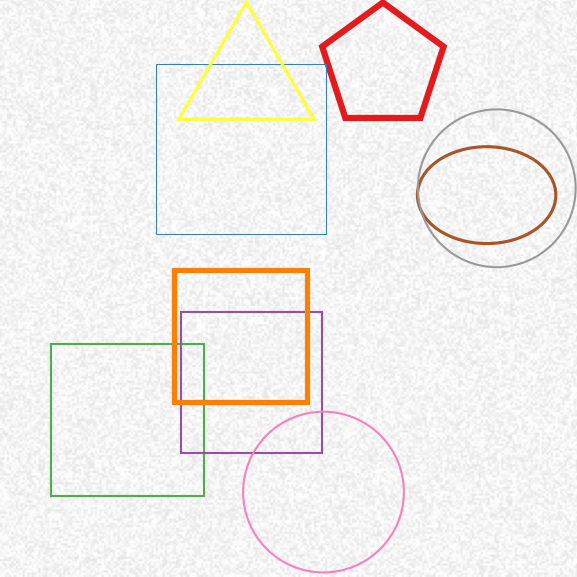[{"shape": "pentagon", "thickness": 3, "radius": 0.55, "center": [0.663, 0.884]}, {"shape": "square", "thickness": 0.5, "radius": 0.73, "center": [0.417, 0.741]}, {"shape": "square", "thickness": 1, "radius": 0.66, "center": [0.221, 0.272]}, {"shape": "square", "thickness": 1, "radius": 0.61, "center": [0.436, 0.337]}, {"shape": "square", "thickness": 2.5, "radius": 0.57, "center": [0.417, 0.417]}, {"shape": "triangle", "thickness": 1.5, "radius": 0.68, "center": [0.427, 0.86]}, {"shape": "oval", "thickness": 1.5, "radius": 0.6, "center": [0.843, 0.661]}, {"shape": "circle", "thickness": 1, "radius": 0.7, "center": [0.56, 0.147]}, {"shape": "circle", "thickness": 1, "radius": 0.68, "center": [0.86, 0.673]}]